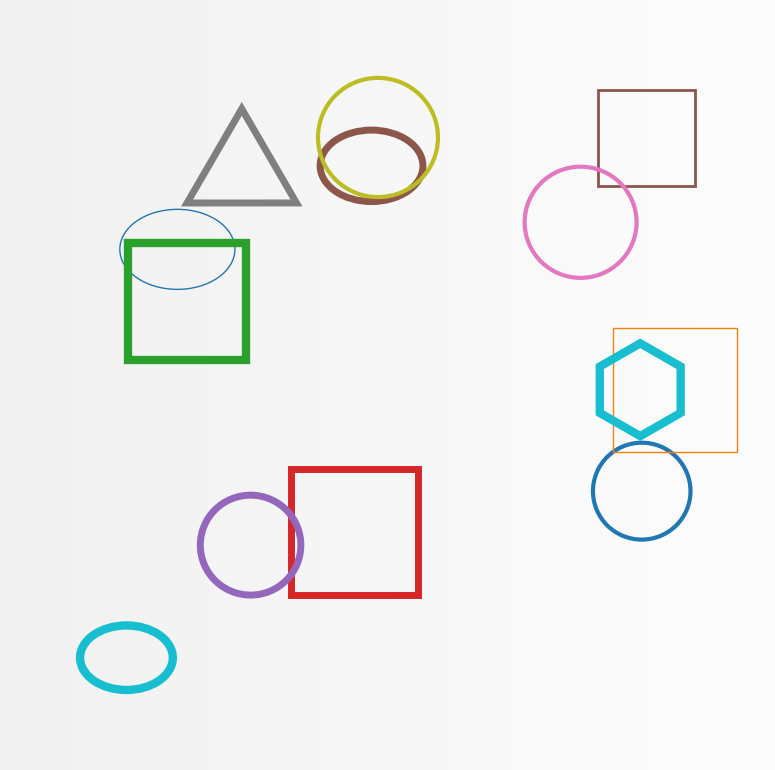[{"shape": "oval", "thickness": 0.5, "radius": 0.37, "center": [0.229, 0.676]}, {"shape": "circle", "thickness": 1.5, "radius": 0.31, "center": [0.828, 0.362]}, {"shape": "square", "thickness": 0.5, "radius": 0.4, "center": [0.871, 0.493]}, {"shape": "square", "thickness": 3, "radius": 0.38, "center": [0.241, 0.608]}, {"shape": "square", "thickness": 2.5, "radius": 0.41, "center": [0.458, 0.309]}, {"shape": "circle", "thickness": 2.5, "radius": 0.32, "center": [0.323, 0.292]}, {"shape": "oval", "thickness": 2.5, "radius": 0.33, "center": [0.479, 0.785]}, {"shape": "square", "thickness": 1, "radius": 0.31, "center": [0.834, 0.821]}, {"shape": "circle", "thickness": 1.5, "radius": 0.36, "center": [0.749, 0.711]}, {"shape": "triangle", "thickness": 2.5, "radius": 0.41, "center": [0.312, 0.777]}, {"shape": "circle", "thickness": 1.5, "radius": 0.39, "center": [0.488, 0.821]}, {"shape": "hexagon", "thickness": 3, "radius": 0.3, "center": [0.826, 0.494]}, {"shape": "oval", "thickness": 3, "radius": 0.3, "center": [0.163, 0.146]}]